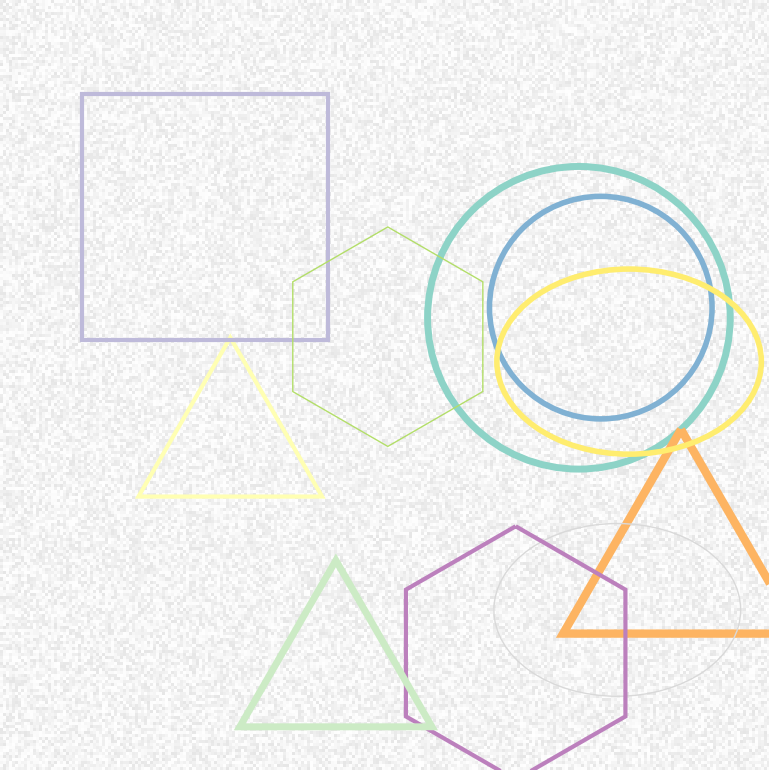[{"shape": "circle", "thickness": 2.5, "radius": 0.98, "center": [0.752, 0.587]}, {"shape": "triangle", "thickness": 1.5, "radius": 0.69, "center": [0.299, 0.424]}, {"shape": "square", "thickness": 1.5, "radius": 0.8, "center": [0.267, 0.718]}, {"shape": "circle", "thickness": 2, "radius": 0.72, "center": [0.78, 0.6]}, {"shape": "triangle", "thickness": 3, "radius": 0.88, "center": [0.884, 0.266]}, {"shape": "hexagon", "thickness": 0.5, "radius": 0.71, "center": [0.504, 0.563]}, {"shape": "oval", "thickness": 0.5, "radius": 0.8, "center": [0.802, 0.208]}, {"shape": "hexagon", "thickness": 1.5, "radius": 0.82, "center": [0.67, 0.152]}, {"shape": "triangle", "thickness": 2.5, "radius": 0.72, "center": [0.436, 0.128]}, {"shape": "oval", "thickness": 2, "radius": 0.86, "center": [0.817, 0.53]}]